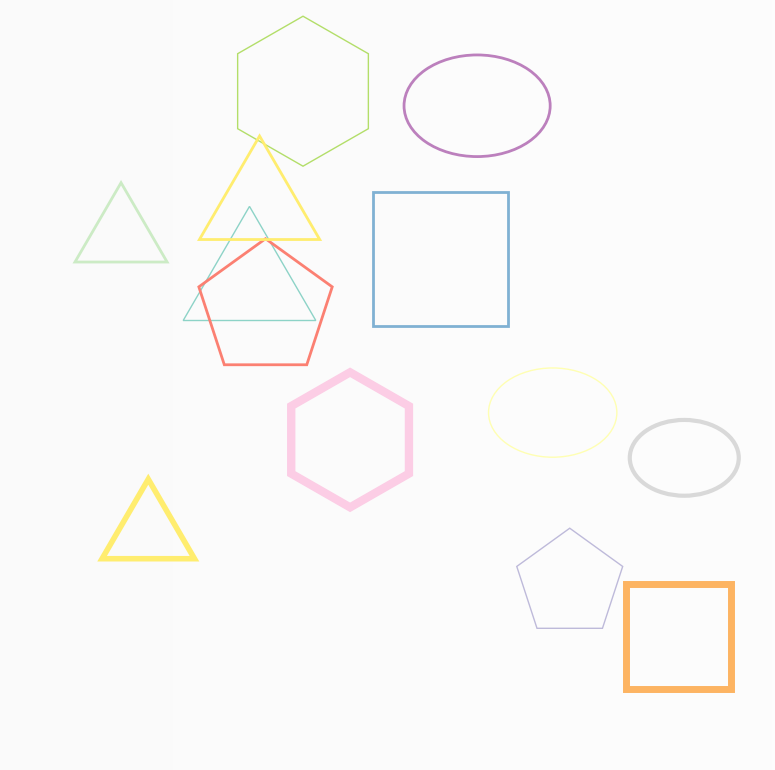[{"shape": "triangle", "thickness": 0.5, "radius": 0.49, "center": [0.322, 0.633]}, {"shape": "oval", "thickness": 0.5, "radius": 0.41, "center": [0.713, 0.464]}, {"shape": "pentagon", "thickness": 0.5, "radius": 0.36, "center": [0.735, 0.242]}, {"shape": "pentagon", "thickness": 1, "radius": 0.45, "center": [0.343, 0.599]}, {"shape": "square", "thickness": 1, "radius": 0.44, "center": [0.568, 0.663]}, {"shape": "square", "thickness": 2.5, "radius": 0.34, "center": [0.875, 0.173]}, {"shape": "hexagon", "thickness": 0.5, "radius": 0.49, "center": [0.391, 0.882]}, {"shape": "hexagon", "thickness": 3, "radius": 0.44, "center": [0.452, 0.429]}, {"shape": "oval", "thickness": 1.5, "radius": 0.35, "center": [0.883, 0.405]}, {"shape": "oval", "thickness": 1, "radius": 0.47, "center": [0.616, 0.863]}, {"shape": "triangle", "thickness": 1, "radius": 0.34, "center": [0.156, 0.694]}, {"shape": "triangle", "thickness": 1, "radius": 0.45, "center": [0.335, 0.734]}, {"shape": "triangle", "thickness": 2, "radius": 0.34, "center": [0.191, 0.309]}]